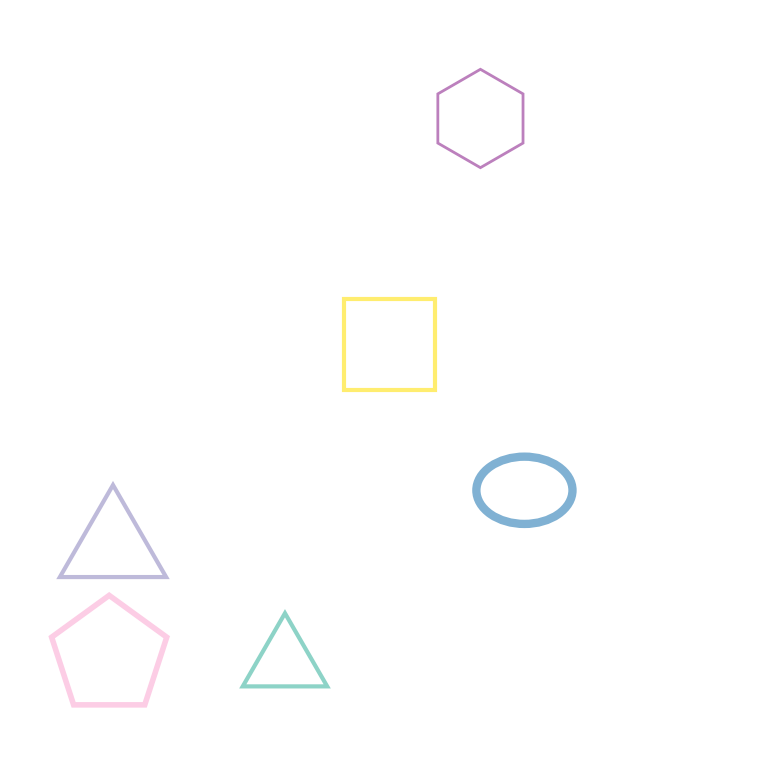[{"shape": "triangle", "thickness": 1.5, "radius": 0.32, "center": [0.37, 0.14]}, {"shape": "triangle", "thickness": 1.5, "radius": 0.4, "center": [0.147, 0.29]}, {"shape": "oval", "thickness": 3, "radius": 0.31, "center": [0.681, 0.363]}, {"shape": "pentagon", "thickness": 2, "radius": 0.39, "center": [0.142, 0.148]}, {"shape": "hexagon", "thickness": 1, "radius": 0.32, "center": [0.624, 0.846]}, {"shape": "square", "thickness": 1.5, "radius": 0.29, "center": [0.506, 0.553]}]